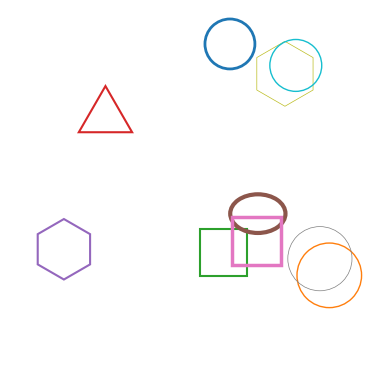[{"shape": "circle", "thickness": 2, "radius": 0.32, "center": [0.597, 0.886]}, {"shape": "circle", "thickness": 1, "radius": 0.42, "center": [0.855, 0.285]}, {"shape": "square", "thickness": 1.5, "radius": 0.3, "center": [0.58, 0.345]}, {"shape": "triangle", "thickness": 1.5, "radius": 0.4, "center": [0.274, 0.696]}, {"shape": "hexagon", "thickness": 1.5, "radius": 0.39, "center": [0.166, 0.353]}, {"shape": "oval", "thickness": 3, "radius": 0.36, "center": [0.67, 0.445]}, {"shape": "square", "thickness": 2.5, "radius": 0.31, "center": [0.666, 0.374]}, {"shape": "circle", "thickness": 0.5, "radius": 0.42, "center": [0.831, 0.328]}, {"shape": "hexagon", "thickness": 0.5, "radius": 0.42, "center": [0.74, 0.808]}, {"shape": "circle", "thickness": 1, "radius": 0.34, "center": [0.768, 0.83]}]